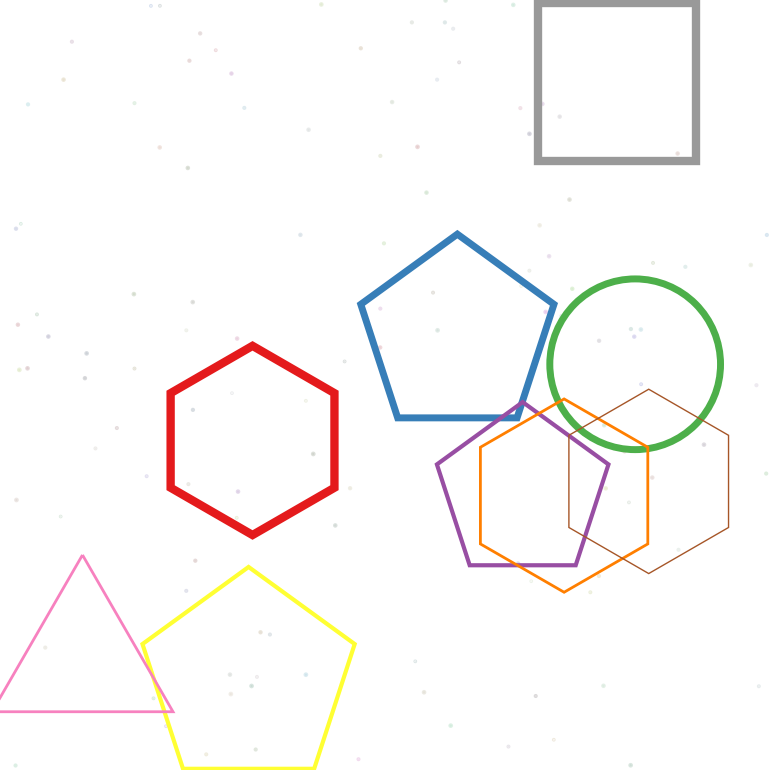[{"shape": "hexagon", "thickness": 3, "radius": 0.61, "center": [0.328, 0.428]}, {"shape": "pentagon", "thickness": 2.5, "radius": 0.66, "center": [0.594, 0.564]}, {"shape": "circle", "thickness": 2.5, "radius": 0.55, "center": [0.825, 0.527]}, {"shape": "pentagon", "thickness": 1.5, "radius": 0.59, "center": [0.679, 0.361]}, {"shape": "hexagon", "thickness": 1, "radius": 0.63, "center": [0.733, 0.356]}, {"shape": "pentagon", "thickness": 1.5, "radius": 0.72, "center": [0.323, 0.119]}, {"shape": "hexagon", "thickness": 0.5, "radius": 0.6, "center": [0.842, 0.375]}, {"shape": "triangle", "thickness": 1, "radius": 0.68, "center": [0.107, 0.144]}, {"shape": "square", "thickness": 3, "radius": 0.51, "center": [0.802, 0.894]}]